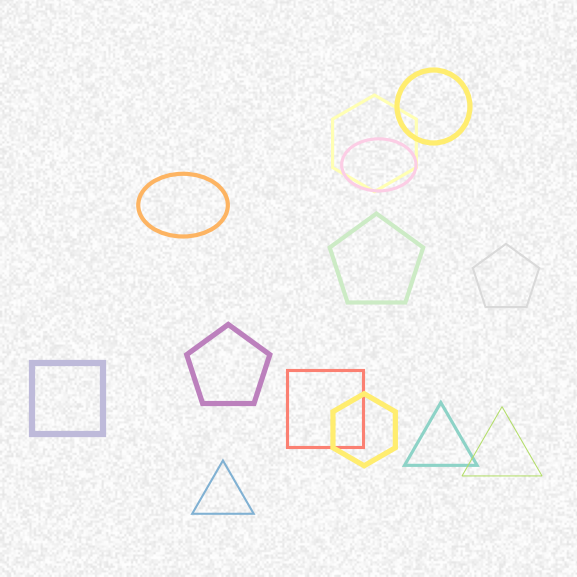[{"shape": "triangle", "thickness": 1.5, "radius": 0.36, "center": [0.763, 0.23]}, {"shape": "hexagon", "thickness": 1.5, "radius": 0.42, "center": [0.648, 0.751]}, {"shape": "square", "thickness": 3, "radius": 0.3, "center": [0.117, 0.309]}, {"shape": "square", "thickness": 1.5, "radius": 0.33, "center": [0.563, 0.292]}, {"shape": "triangle", "thickness": 1, "radius": 0.31, "center": [0.386, 0.14]}, {"shape": "oval", "thickness": 2, "radius": 0.39, "center": [0.317, 0.644]}, {"shape": "triangle", "thickness": 0.5, "radius": 0.4, "center": [0.869, 0.215]}, {"shape": "oval", "thickness": 1.5, "radius": 0.32, "center": [0.656, 0.714]}, {"shape": "pentagon", "thickness": 1, "radius": 0.3, "center": [0.876, 0.516]}, {"shape": "pentagon", "thickness": 2.5, "radius": 0.38, "center": [0.395, 0.362]}, {"shape": "pentagon", "thickness": 2, "radius": 0.43, "center": [0.652, 0.544]}, {"shape": "hexagon", "thickness": 2.5, "radius": 0.31, "center": [0.631, 0.255]}, {"shape": "circle", "thickness": 2.5, "radius": 0.32, "center": [0.751, 0.815]}]